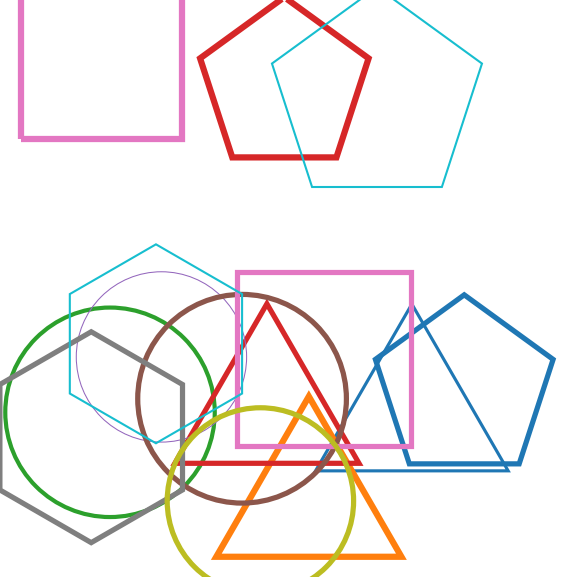[{"shape": "triangle", "thickness": 1.5, "radius": 0.96, "center": [0.713, 0.28]}, {"shape": "pentagon", "thickness": 2.5, "radius": 0.81, "center": [0.804, 0.327]}, {"shape": "triangle", "thickness": 3, "radius": 0.93, "center": [0.535, 0.128]}, {"shape": "circle", "thickness": 2, "radius": 0.91, "center": [0.191, 0.285]}, {"shape": "pentagon", "thickness": 3, "radius": 0.77, "center": [0.492, 0.851]}, {"shape": "triangle", "thickness": 2.5, "radius": 0.92, "center": [0.462, 0.289]}, {"shape": "circle", "thickness": 0.5, "radius": 0.74, "center": [0.28, 0.381]}, {"shape": "circle", "thickness": 2.5, "radius": 0.9, "center": [0.419, 0.309]}, {"shape": "square", "thickness": 2.5, "radius": 0.75, "center": [0.561, 0.378]}, {"shape": "square", "thickness": 3, "radius": 0.69, "center": [0.176, 0.897]}, {"shape": "hexagon", "thickness": 2.5, "radius": 0.91, "center": [0.158, 0.242]}, {"shape": "circle", "thickness": 2.5, "radius": 0.81, "center": [0.451, 0.132]}, {"shape": "pentagon", "thickness": 1, "radius": 0.96, "center": [0.653, 0.83]}, {"shape": "hexagon", "thickness": 1, "radius": 0.86, "center": [0.27, 0.404]}]